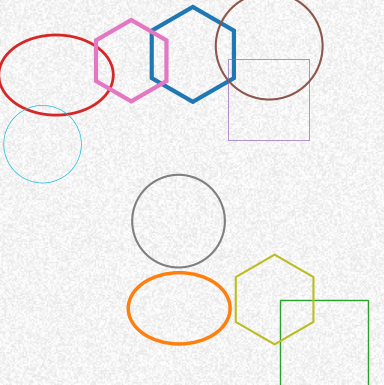[{"shape": "hexagon", "thickness": 3, "radius": 0.62, "center": [0.501, 0.859]}, {"shape": "oval", "thickness": 2.5, "radius": 0.66, "center": [0.465, 0.199]}, {"shape": "square", "thickness": 1, "radius": 0.57, "center": [0.841, 0.107]}, {"shape": "oval", "thickness": 2, "radius": 0.74, "center": [0.146, 0.805]}, {"shape": "square", "thickness": 0.5, "radius": 0.53, "center": [0.697, 0.741]}, {"shape": "circle", "thickness": 1.5, "radius": 0.69, "center": [0.699, 0.88]}, {"shape": "hexagon", "thickness": 3, "radius": 0.53, "center": [0.341, 0.842]}, {"shape": "circle", "thickness": 1.5, "radius": 0.6, "center": [0.464, 0.426]}, {"shape": "hexagon", "thickness": 1.5, "radius": 0.58, "center": [0.713, 0.222]}, {"shape": "circle", "thickness": 0.5, "radius": 0.5, "center": [0.111, 0.625]}]